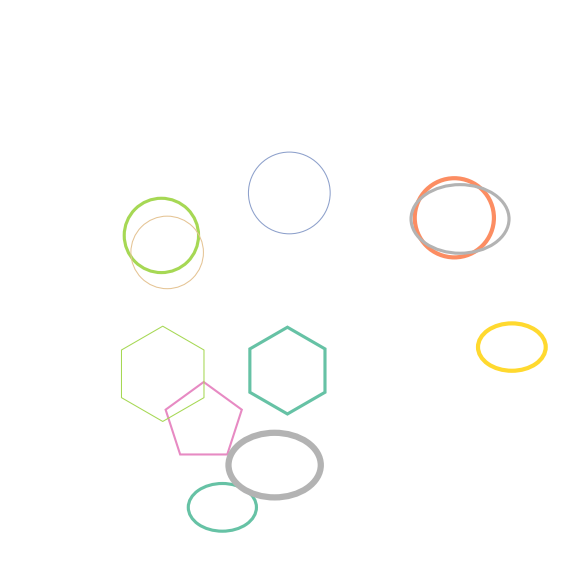[{"shape": "hexagon", "thickness": 1.5, "radius": 0.38, "center": [0.498, 0.357]}, {"shape": "oval", "thickness": 1.5, "radius": 0.3, "center": [0.385, 0.121]}, {"shape": "circle", "thickness": 2, "radius": 0.34, "center": [0.787, 0.622]}, {"shape": "circle", "thickness": 0.5, "radius": 0.35, "center": [0.501, 0.665]}, {"shape": "pentagon", "thickness": 1, "radius": 0.35, "center": [0.353, 0.268]}, {"shape": "hexagon", "thickness": 0.5, "radius": 0.41, "center": [0.282, 0.352]}, {"shape": "circle", "thickness": 1.5, "radius": 0.32, "center": [0.279, 0.591]}, {"shape": "oval", "thickness": 2, "radius": 0.29, "center": [0.886, 0.398]}, {"shape": "circle", "thickness": 0.5, "radius": 0.31, "center": [0.289, 0.562]}, {"shape": "oval", "thickness": 1.5, "radius": 0.42, "center": [0.797, 0.62]}, {"shape": "oval", "thickness": 3, "radius": 0.4, "center": [0.476, 0.194]}]